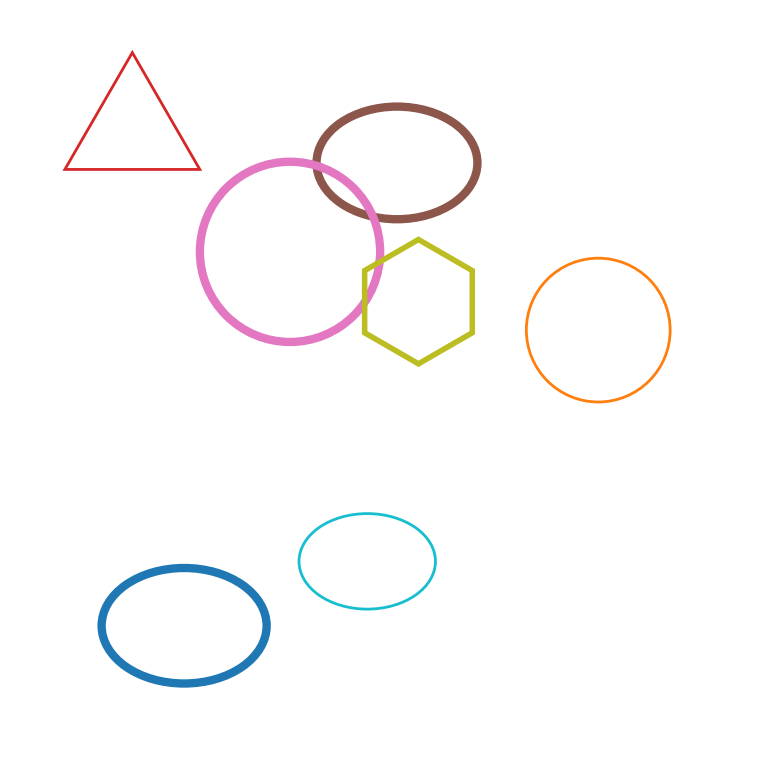[{"shape": "oval", "thickness": 3, "radius": 0.54, "center": [0.239, 0.187]}, {"shape": "circle", "thickness": 1, "radius": 0.47, "center": [0.777, 0.571]}, {"shape": "triangle", "thickness": 1, "radius": 0.51, "center": [0.172, 0.831]}, {"shape": "oval", "thickness": 3, "radius": 0.52, "center": [0.516, 0.788]}, {"shape": "circle", "thickness": 3, "radius": 0.59, "center": [0.377, 0.673]}, {"shape": "hexagon", "thickness": 2, "radius": 0.4, "center": [0.543, 0.608]}, {"shape": "oval", "thickness": 1, "radius": 0.44, "center": [0.477, 0.271]}]